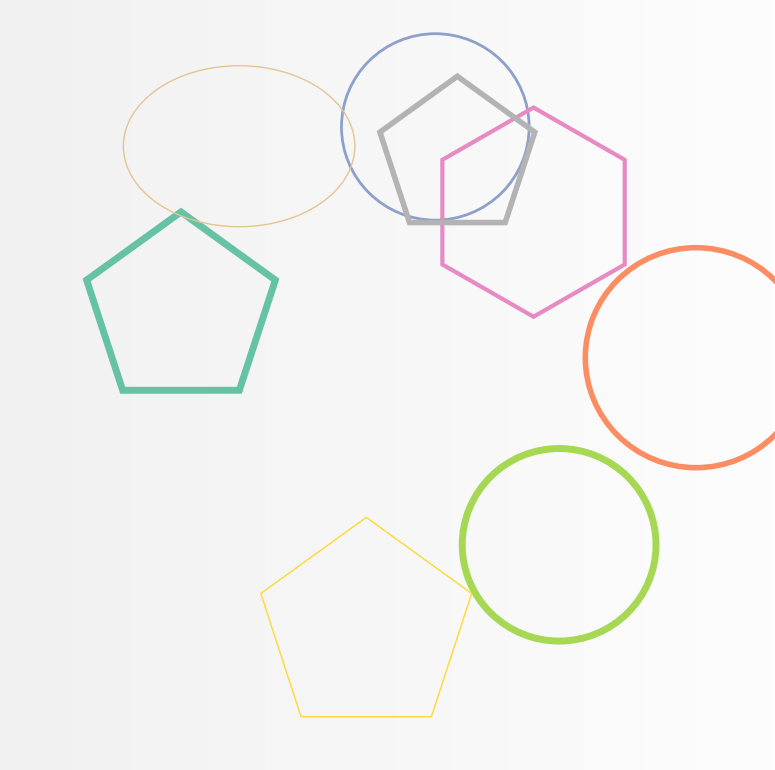[{"shape": "pentagon", "thickness": 2.5, "radius": 0.64, "center": [0.234, 0.597]}, {"shape": "circle", "thickness": 2, "radius": 0.71, "center": [0.898, 0.535]}, {"shape": "circle", "thickness": 1, "radius": 0.61, "center": [0.562, 0.835]}, {"shape": "hexagon", "thickness": 1.5, "radius": 0.68, "center": [0.688, 0.725]}, {"shape": "circle", "thickness": 2.5, "radius": 0.63, "center": [0.721, 0.292]}, {"shape": "pentagon", "thickness": 0.5, "radius": 0.72, "center": [0.473, 0.185]}, {"shape": "oval", "thickness": 0.5, "radius": 0.75, "center": [0.309, 0.81]}, {"shape": "pentagon", "thickness": 2, "radius": 0.53, "center": [0.59, 0.796]}]